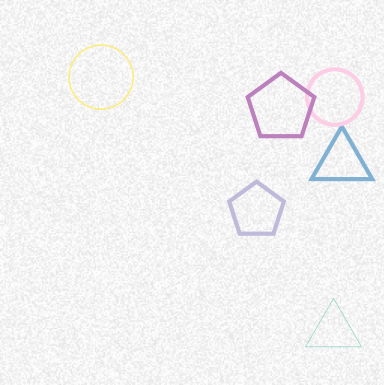[{"shape": "triangle", "thickness": 0.5, "radius": 0.42, "center": [0.866, 0.141]}, {"shape": "pentagon", "thickness": 3, "radius": 0.37, "center": [0.666, 0.453]}, {"shape": "triangle", "thickness": 3, "radius": 0.46, "center": [0.888, 0.58]}, {"shape": "circle", "thickness": 3, "radius": 0.36, "center": [0.87, 0.748]}, {"shape": "pentagon", "thickness": 3, "radius": 0.45, "center": [0.73, 0.72]}, {"shape": "circle", "thickness": 1, "radius": 0.42, "center": [0.263, 0.8]}]